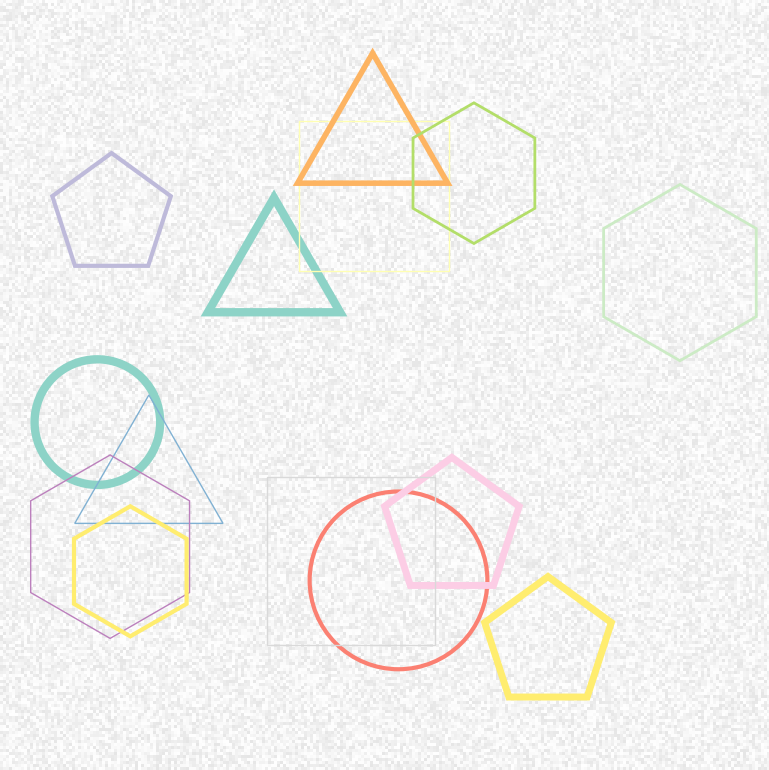[{"shape": "triangle", "thickness": 3, "radius": 0.5, "center": [0.356, 0.644]}, {"shape": "circle", "thickness": 3, "radius": 0.41, "center": [0.126, 0.452]}, {"shape": "square", "thickness": 0.5, "radius": 0.49, "center": [0.486, 0.745]}, {"shape": "pentagon", "thickness": 1.5, "radius": 0.4, "center": [0.145, 0.72]}, {"shape": "circle", "thickness": 1.5, "radius": 0.58, "center": [0.518, 0.246]}, {"shape": "triangle", "thickness": 0.5, "radius": 0.56, "center": [0.193, 0.376]}, {"shape": "triangle", "thickness": 2, "radius": 0.56, "center": [0.484, 0.818]}, {"shape": "hexagon", "thickness": 1, "radius": 0.46, "center": [0.616, 0.775]}, {"shape": "pentagon", "thickness": 2.5, "radius": 0.46, "center": [0.587, 0.314]}, {"shape": "square", "thickness": 0.5, "radius": 0.55, "center": [0.456, 0.271]}, {"shape": "hexagon", "thickness": 0.5, "radius": 0.6, "center": [0.143, 0.29]}, {"shape": "hexagon", "thickness": 1, "radius": 0.57, "center": [0.883, 0.646]}, {"shape": "pentagon", "thickness": 2.5, "radius": 0.43, "center": [0.712, 0.165]}, {"shape": "hexagon", "thickness": 1.5, "radius": 0.42, "center": [0.169, 0.258]}]